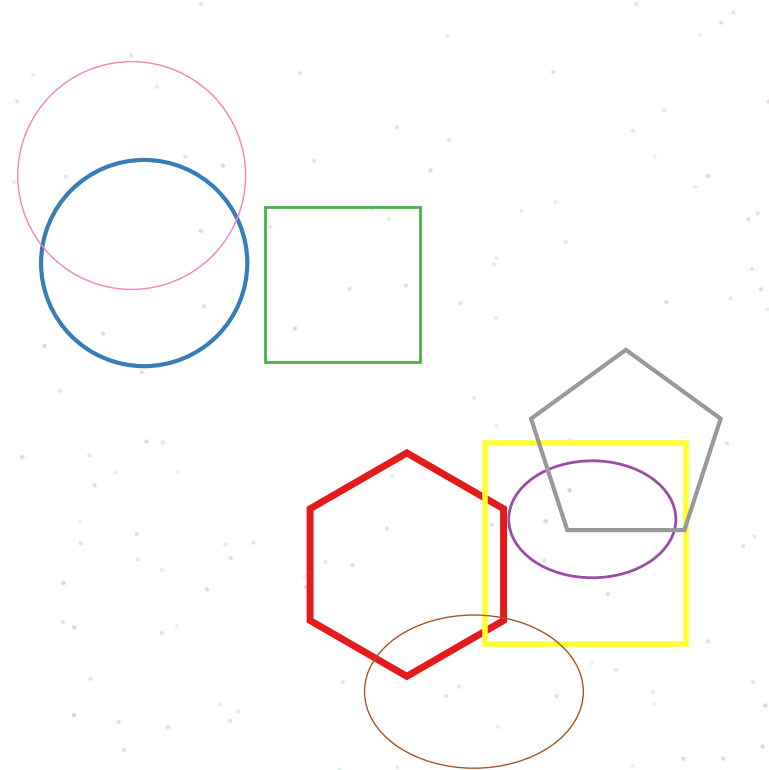[{"shape": "hexagon", "thickness": 2.5, "radius": 0.73, "center": [0.528, 0.267]}, {"shape": "circle", "thickness": 1.5, "radius": 0.67, "center": [0.187, 0.658]}, {"shape": "square", "thickness": 1, "radius": 0.5, "center": [0.445, 0.63]}, {"shape": "oval", "thickness": 1, "radius": 0.54, "center": [0.769, 0.326]}, {"shape": "square", "thickness": 2, "radius": 0.65, "center": [0.76, 0.294]}, {"shape": "oval", "thickness": 0.5, "radius": 0.71, "center": [0.615, 0.102]}, {"shape": "circle", "thickness": 0.5, "radius": 0.74, "center": [0.171, 0.772]}, {"shape": "pentagon", "thickness": 1.5, "radius": 0.65, "center": [0.813, 0.416]}]